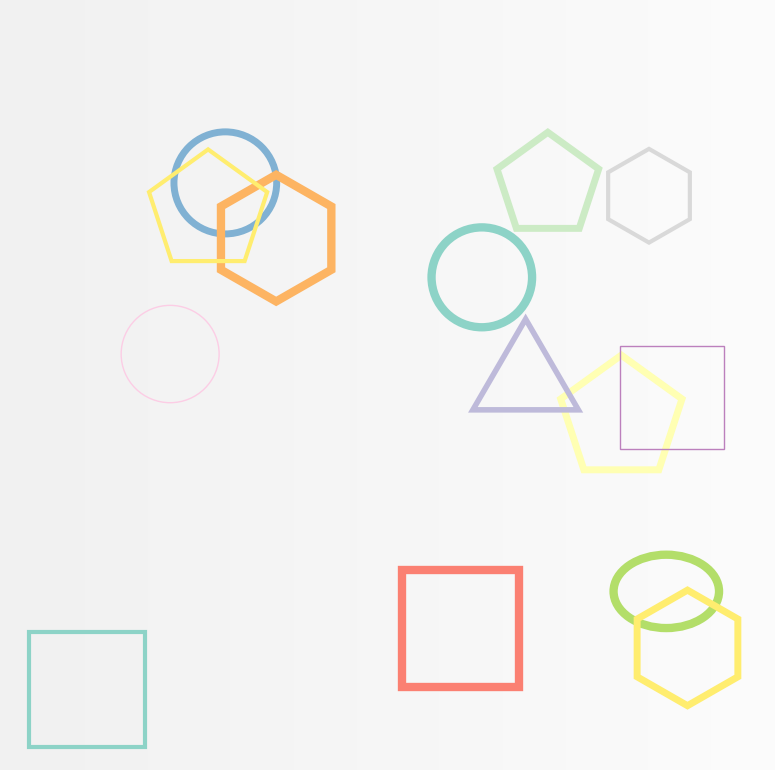[{"shape": "circle", "thickness": 3, "radius": 0.32, "center": [0.622, 0.64]}, {"shape": "square", "thickness": 1.5, "radius": 0.37, "center": [0.113, 0.105]}, {"shape": "pentagon", "thickness": 2.5, "radius": 0.41, "center": [0.802, 0.456]}, {"shape": "triangle", "thickness": 2, "radius": 0.39, "center": [0.678, 0.507]}, {"shape": "square", "thickness": 3, "radius": 0.38, "center": [0.594, 0.183]}, {"shape": "circle", "thickness": 2.5, "radius": 0.33, "center": [0.291, 0.762]}, {"shape": "hexagon", "thickness": 3, "radius": 0.41, "center": [0.356, 0.691]}, {"shape": "oval", "thickness": 3, "radius": 0.34, "center": [0.86, 0.232]}, {"shape": "circle", "thickness": 0.5, "radius": 0.32, "center": [0.22, 0.54]}, {"shape": "hexagon", "thickness": 1.5, "radius": 0.3, "center": [0.837, 0.746]}, {"shape": "square", "thickness": 0.5, "radius": 0.34, "center": [0.867, 0.484]}, {"shape": "pentagon", "thickness": 2.5, "radius": 0.34, "center": [0.707, 0.759]}, {"shape": "pentagon", "thickness": 1.5, "radius": 0.4, "center": [0.269, 0.726]}, {"shape": "hexagon", "thickness": 2.5, "radius": 0.38, "center": [0.887, 0.159]}]